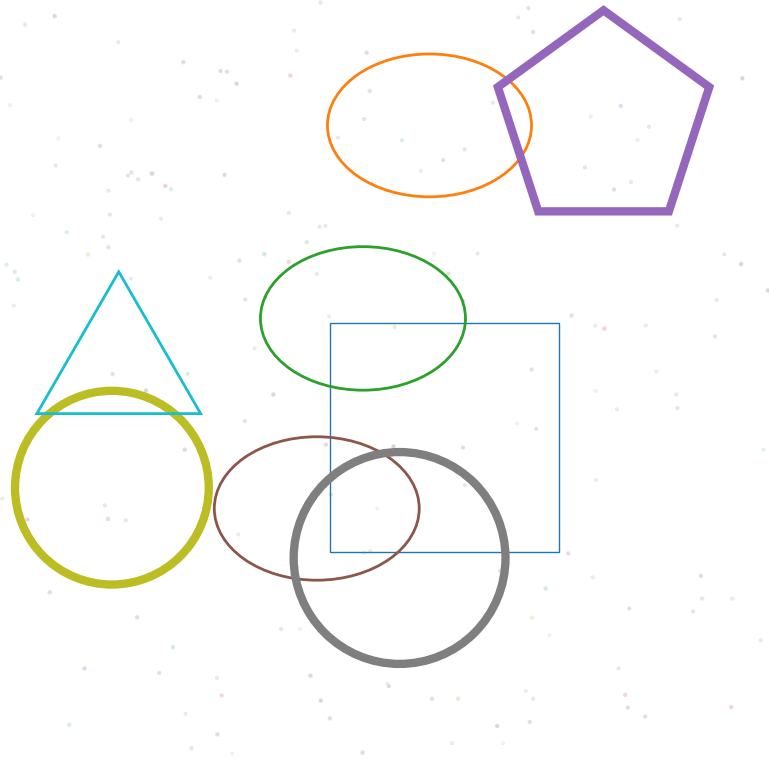[{"shape": "square", "thickness": 0.5, "radius": 0.75, "center": [0.577, 0.432]}, {"shape": "oval", "thickness": 1, "radius": 0.66, "center": [0.558, 0.837]}, {"shape": "oval", "thickness": 1, "radius": 0.67, "center": [0.471, 0.586]}, {"shape": "pentagon", "thickness": 3, "radius": 0.72, "center": [0.784, 0.842]}, {"shape": "oval", "thickness": 1, "radius": 0.67, "center": [0.411, 0.34]}, {"shape": "circle", "thickness": 3, "radius": 0.69, "center": [0.519, 0.275]}, {"shape": "circle", "thickness": 3, "radius": 0.63, "center": [0.145, 0.367]}, {"shape": "triangle", "thickness": 1, "radius": 0.61, "center": [0.154, 0.524]}]